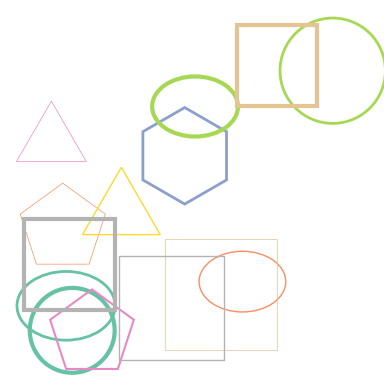[{"shape": "circle", "thickness": 3, "radius": 0.55, "center": [0.188, 0.142]}, {"shape": "oval", "thickness": 2, "radius": 0.64, "center": [0.172, 0.206]}, {"shape": "pentagon", "thickness": 0.5, "radius": 0.58, "center": [0.163, 0.408]}, {"shape": "oval", "thickness": 1, "radius": 0.56, "center": [0.63, 0.269]}, {"shape": "hexagon", "thickness": 2, "radius": 0.63, "center": [0.48, 0.595]}, {"shape": "pentagon", "thickness": 1.5, "radius": 0.57, "center": [0.239, 0.134]}, {"shape": "triangle", "thickness": 0.5, "radius": 0.52, "center": [0.134, 0.633]}, {"shape": "oval", "thickness": 3, "radius": 0.56, "center": [0.507, 0.723]}, {"shape": "circle", "thickness": 2, "radius": 0.68, "center": [0.864, 0.816]}, {"shape": "triangle", "thickness": 1, "radius": 0.58, "center": [0.315, 0.449]}, {"shape": "square", "thickness": 3, "radius": 0.52, "center": [0.72, 0.83]}, {"shape": "square", "thickness": 0.5, "radius": 0.72, "center": [0.574, 0.235]}, {"shape": "square", "thickness": 1, "radius": 0.68, "center": [0.445, 0.2]}, {"shape": "square", "thickness": 3, "radius": 0.59, "center": [0.182, 0.314]}]